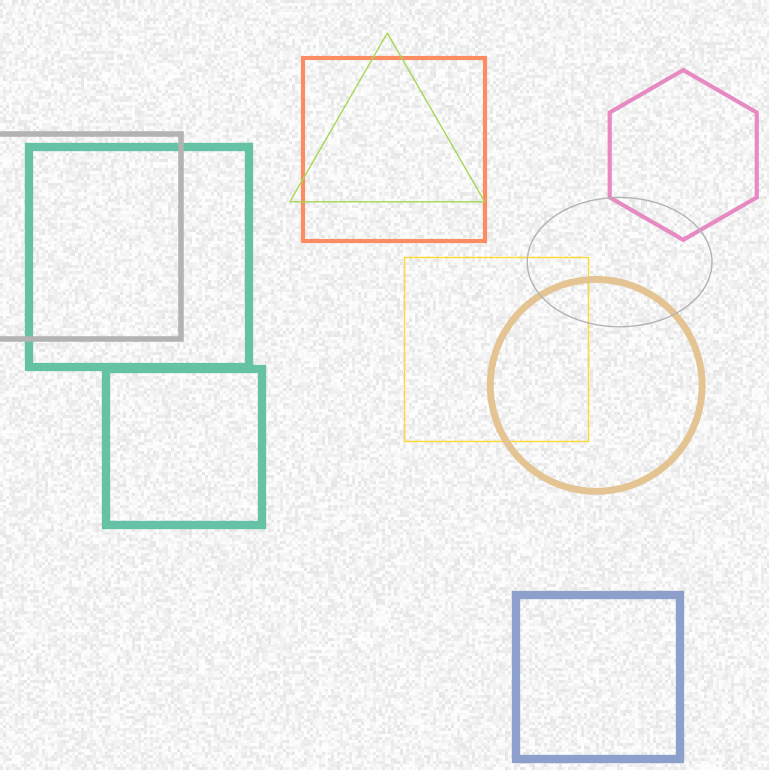[{"shape": "square", "thickness": 3, "radius": 0.51, "center": [0.239, 0.42]}, {"shape": "square", "thickness": 3, "radius": 0.72, "center": [0.181, 0.666]}, {"shape": "square", "thickness": 1.5, "radius": 0.59, "center": [0.512, 0.806]}, {"shape": "square", "thickness": 3, "radius": 0.53, "center": [0.776, 0.121]}, {"shape": "hexagon", "thickness": 1.5, "radius": 0.55, "center": [0.887, 0.799]}, {"shape": "triangle", "thickness": 0.5, "radius": 0.73, "center": [0.503, 0.811]}, {"shape": "square", "thickness": 0.5, "radius": 0.6, "center": [0.644, 0.547]}, {"shape": "circle", "thickness": 2.5, "radius": 0.69, "center": [0.774, 0.5]}, {"shape": "oval", "thickness": 0.5, "radius": 0.6, "center": [0.805, 0.66]}, {"shape": "square", "thickness": 2, "radius": 0.67, "center": [0.102, 0.692]}]